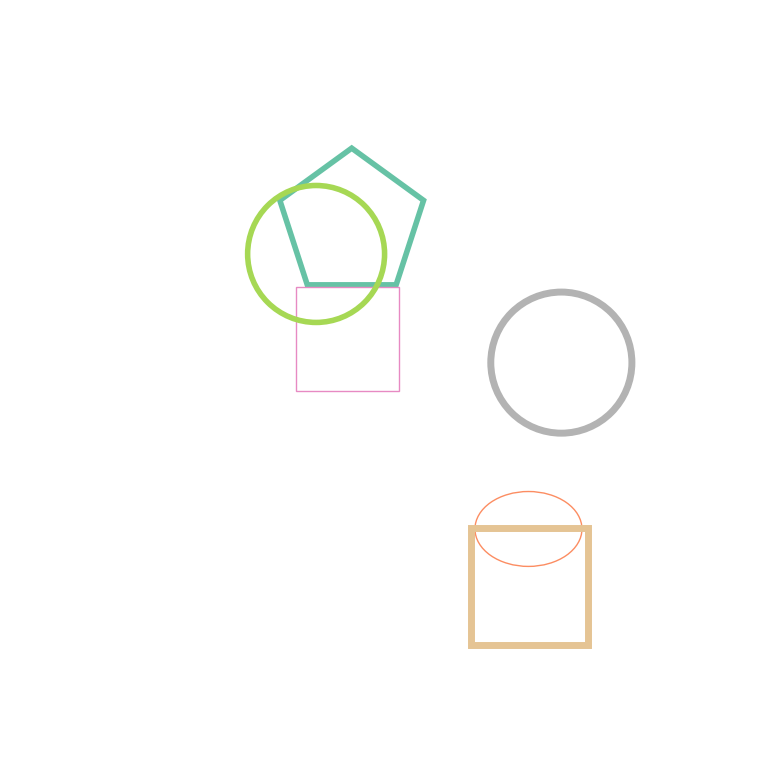[{"shape": "pentagon", "thickness": 2, "radius": 0.49, "center": [0.457, 0.709]}, {"shape": "oval", "thickness": 0.5, "radius": 0.35, "center": [0.686, 0.313]}, {"shape": "square", "thickness": 0.5, "radius": 0.34, "center": [0.451, 0.559]}, {"shape": "circle", "thickness": 2, "radius": 0.44, "center": [0.411, 0.67]}, {"shape": "square", "thickness": 2.5, "radius": 0.38, "center": [0.688, 0.238]}, {"shape": "circle", "thickness": 2.5, "radius": 0.46, "center": [0.729, 0.529]}]